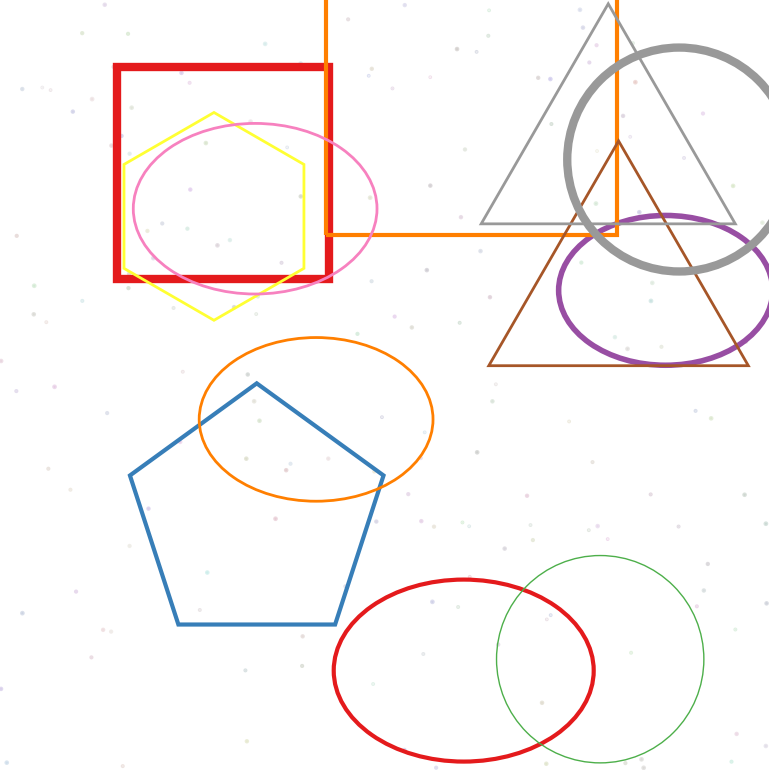[{"shape": "oval", "thickness": 1.5, "radius": 0.84, "center": [0.602, 0.129]}, {"shape": "square", "thickness": 3, "radius": 0.69, "center": [0.29, 0.775]}, {"shape": "pentagon", "thickness": 1.5, "radius": 0.87, "center": [0.333, 0.329]}, {"shape": "circle", "thickness": 0.5, "radius": 0.67, "center": [0.779, 0.144]}, {"shape": "oval", "thickness": 2, "radius": 0.69, "center": [0.864, 0.623]}, {"shape": "oval", "thickness": 1, "radius": 0.76, "center": [0.411, 0.455]}, {"shape": "square", "thickness": 1.5, "radius": 0.94, "center": [0.613, 0.884]}, {"shape": "hexagon", "thickness": 1, "radius": 0.67, "center": [0.278, 0.719]}, {"shape": "triangle", "thickness": 1, "radius": 0.97, "center": [0.803, 0.622]}, {"shape": "oval", "thickness": 1, "radius": 0.79, "center": [0.331, 0.729]}, {"shape": "circle", "thickness": 3, "radius": 0.73, "center": [0.882, 0.793]}, {"shape": "triangle", "thickness": 1, "radius": 0.95, "center": [0.79, 0.805]}]